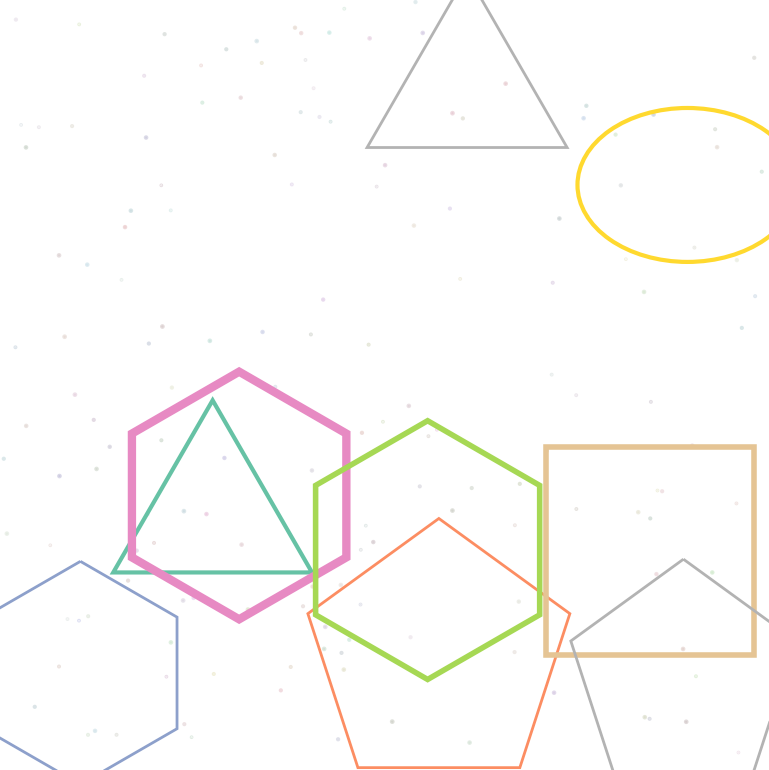[{"shape": "triangle", "thickness": 1.5, "radius": 0.75, "center": [0.276, 0.331]}, {"shape": "pentagon", "thickness": 1, "radius": 0.89, "center": [0.57, 0.148]}, {"shape": "hexagon", "thickness": 1, "radius": 0.72, "center": [0.104, 0.126]}, {"shape": "hexagon", "thickness": 3, "radius": 0.8, "center": [0.311, 0.357]}, {"shape": "hexagon", "thickness": 2, "radius": 0.84, "center": [0.555, 0.286]}, {"shape": "oval", "thickness": 1.5, "radius": 0.71, "center": [0.893, 0.76]}, {"shape": "square", "thickness": 2, "radius": 0.68, "center": [0.845, 0.284]}, {"shape": "triangle", "thickness": 1, "radius": 0.75, "center": [0.607, 0.883]}, {"shape": "pentagon", "thickness": 1, "radius": 0.77, "center": [0.888, 0.12]}]